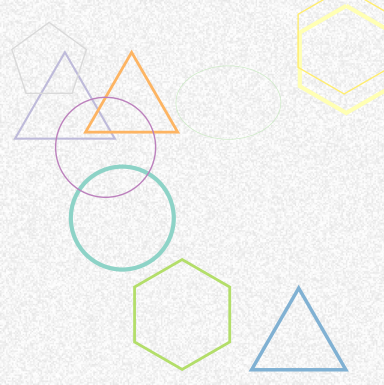[{"shape": "circle", "thickness": 3, "radius": 0.67, "center": [0.318, 0.434]}, {"shape": "hexagon", "thickness": 3, "radius": 0.7, "center": [0.899, 0.846]}, {"shape": "triangle", "thickness": 1.5, "radius": 0.75, "center": [0.169, 0.715]}, {"shape": "triangle", "thickness": 2.5, "radius": 0.71, "center": [0.776, 0.11]}, {"shape": "triangle", "thickness": 2, "radius": 0.69, "center": [0.342, 0.726]}, {"shape": "hexagon", "thickness": 2, "radius": 0.71, "center": [0.473, 0.183]}, {"shape": "pentagon", "thickness": 1, "radius": 0.51, "center": [0.128, 0.84]}, {"shape": "circle", "thickness": 1, "radius": 0.65, "center": [0.274, 0.617]}, {"shape": "oval", "thickness": 0.5, "radius": 0.68, "center": [0.593, 0.734]}, {"shape": "hexagon", "thickness": 1, "radius": 0.69, "center": [0.894, 0.894]}]